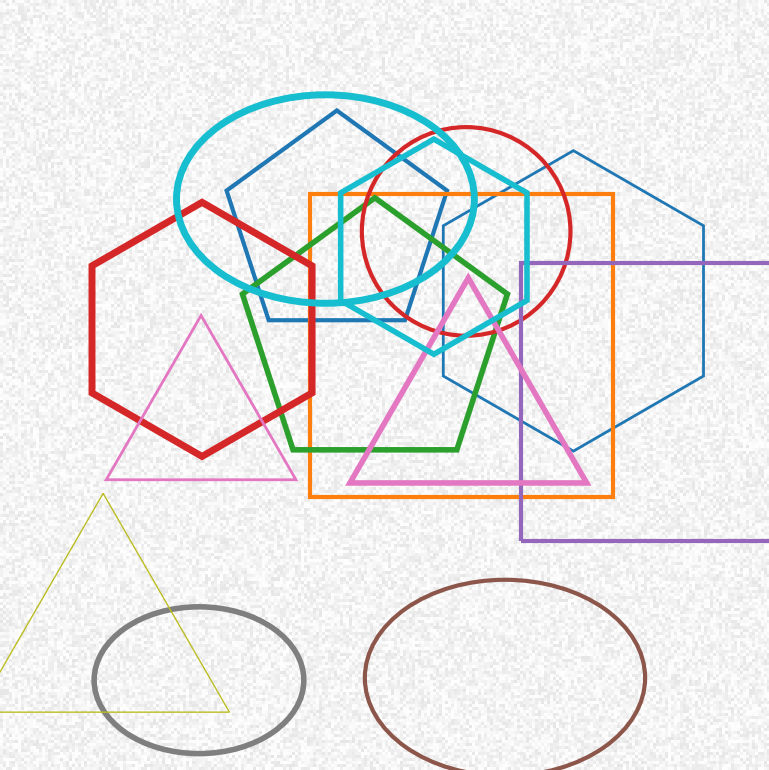[{"shape": "hexagon", "thickness": 1, "radius": 0.98, "center": [0.745, 0.609]}, {"shape": "pentagon", "thickness": 1.5, "radius": 0.75, "center": [0.437, 0.706]}, {"shape": "square", "thickness": 1.5, "radius": 0.98, "center": [0.599, 0.552]}, {"shape": "pentagon", "thickness": 2, "radius": 0.9, "center": [0.487, 0.562]}, {"shape": "circle", "thickness": 1.5, "radius": 0.68, "center": [0.605, 0.699]}, {"shape": "hexagon", "thickness": 2.5, "radius": 0.83, "center": [0.262, 0.572]}, {"shape": "square", "thickness": 1.5, "radius": 0.9, "center": [0.858, 0.478]}, {"shape": "oval", "thickness": 1.5, "radius": 0.91, "center": [0.656, 0.12]}, {"shape": "triangle", "thickness": 1, "radius": 0.71, "center": [0.261, 0.448]}, {"shape": "triangle", "thickness": 2, "radius": 0.89, "center": [0.608, 0.462]}, {"shape": "oval", "thickness": 2, "radius": 0.68, "center": [0.258, 0.117]}, {"shape": "triangle", "thickness": 0.5, "radius": 0.95, "center": [0.134, 0.17]}, {"shape": "oval", "thickness": 2.5, "radius": 0.97, "center": [0.423, 0.742]}, {"shape": "hexagon", "thickness": 2, "radius": 0.7, "center": [0.563, 0.68]}]